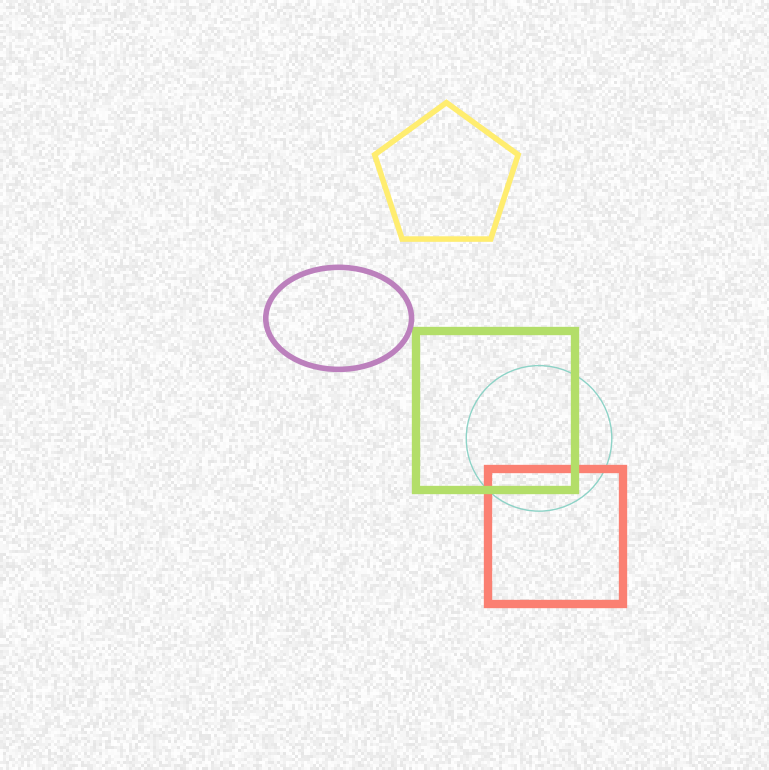[{"shape": "circle", "thickness": 0.5, "radius": 0.47, "center": [0.7, 0.431]}, {"shape": "square", "thickness": 3, "radius": 0.44, "center": [0.721, 0.303]}, {"shape": "square", "thickness": 3, "radius": 0.52, "center": [0.644, 0.467]}, {"shape": "oval", "thickness": 2, "radius": 0.47, "center": [0.44, 0.587]}, {"shape": "pentagon", "thickness": 2, "radius": 0.49, "center": [0.58, 0.769]}]